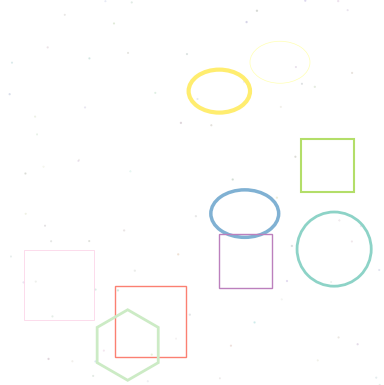[{"shape": "circle", "thickness": 2, "radius": 0.48, "center": [0.868, 0.353]}, {"shape": "oval", "thickness": 0.5, "radius": 0.39, "center": [0.727, 0.838]}, {"shape": "square", "thickness": 1, "radius": 0.46, "center": [0.391, 0.164]}, {"shape": "oval", "thickness": 2.5, "radius": 0.44, "center": [0.636, 0.445]}, {"shape": "square", "thickness": 1.5, "radius": 0.34, "center": [0.851, 0.569]}, {"shape": "square", "thickness": 0.5, "radius": 0.45, "center": [0.153, 0.26]}, {"shape": "square", "thickness": 1, "radius": 0.35, "center": [0.639, 0.322]}, {"shape": "hexagon", "thickness": 2, "radius": 0.46, "center": [0.332, 0.104]}, {"shape": "oval", "thickness": 3, "radius": 0.4, "center": [0.57, 0.763]}]